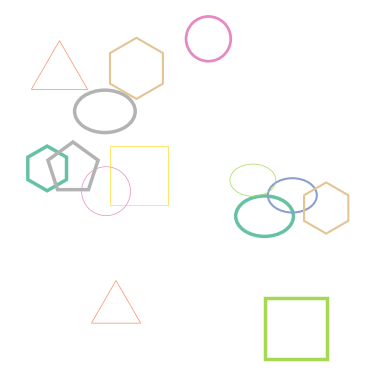[{"shape": "oval", "thickness": 2.5, "radius": 0.37, "center": [0.687, 0.438]}, {"shape": "hexagon", "thickness": 2.5, "radius": 0.29, "center": [0.123, 0.563]}, {"shape": "triangle", "thickness": 0.5, "radius": 0.37, "center": [0.301, 0.198]}, {"shape": "triangle", "thickness": 0.5, "radius": 0.42, "center": [0.154, 0.81]}, {"shape": "oval", "thickness": 1.5, "radius": 0.32, "center": [0.759, 0.493]}, {"shape": "circle", "thickness": 0.5, "radius": 0.32, "center": [0.276, 0.503]}, {"shape": "circle", "thickness": 2, "radius": 0.29, "center": [0.541, 0.899]}, {"shape": "oval", "thickness": 0.5, "radius": 0.3, "center": [0.657, 0.532]}, {"shape": "square", "thickness": 2.5, "radius": 0.4, "center": [0.769, 0.146]}, {"shape": "square", "thickness": 0.5, "radius": 0.38, "center": [0.361, 0.545]}, {"shape": "hexagon", "thickness": 1.5, "radius": 0.33, "center": [0.847, 0.46]}, {"shape": "hexagon", "thickness": 1.5, "radius": 0.4, "center": [0.354, 0.822]}, {"shape": "oval", "thickness": 2.5, "radius": 0.39, "center": [0.272, 0.711]}, {"shape": "pentagon", "thickness": 2.5, "radius": 0.34, "center": [0.19, 0.563]}]